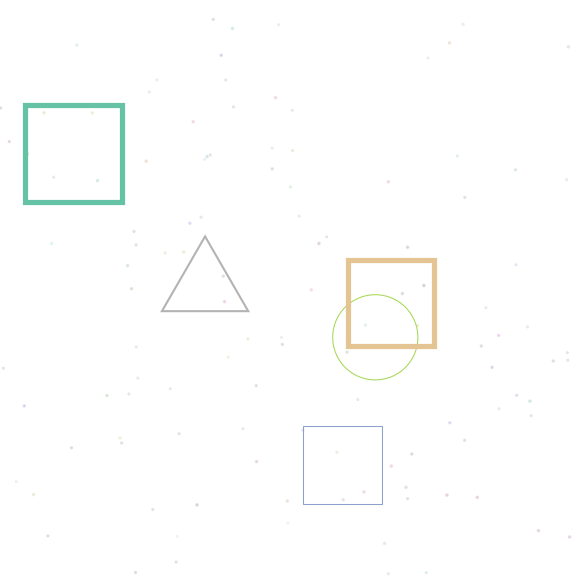[{"shape": "square", "thickness": 2.5, "radius": 0.42, "center": [0.127, 0.733]}, {"shape": "square", "thickness": 0.5, "radius": 0.34, "center": [0.593, 0.194]}, {"shape": "circle", "thickness": 0.5, "radius": 0.37, "center": [0.65, 0.415]}, {"shape": "square", "thickness": 2.5, "radius": 0.37, "center": [0.677, 0.475]}, {"shape": "triangle", "thickness": 1, "radius": 0.43, "center": [0.355, 0.503]}]